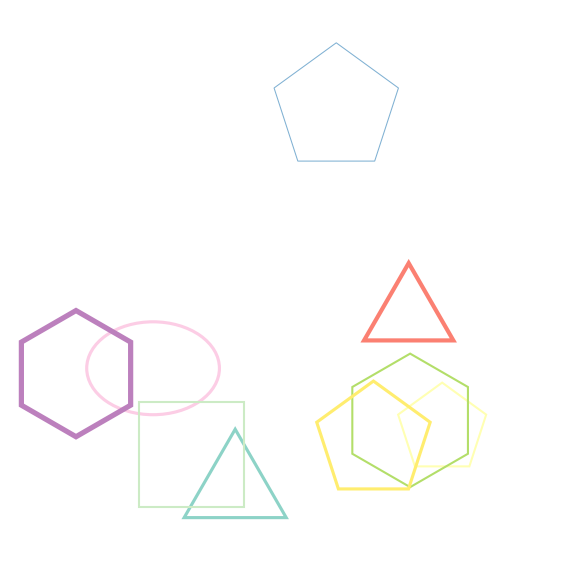[{"shape": "triangle", "thickness": 1.5, "radius": 0.51, "center": [0.407, 0.154]}, {"shape": "pentagon", "thickness": 1, "radius": 0.4, "center": [0.766, 0.256]}, {"shape": "triangle", "thickness": 2, "radius": 0.45, "center": [0.708, 0.454]}, {"shape": "pentagon", "thickness": 0.5, "radius": 0.57, "center": [0.582, 0.812]}, {"shape": "hexagon", "thickness": 1, "radius": 0.58, "center": [0.71, 0.271]}, {"shape": "oval", "thickness": 1.5, "radius": 0.57, "center": [0.265, 0.361]}, {"shape": "hexagon", "thickness": 2.5, "radius": 0.55, "center": [0.132, 0.352]}, {"shape": "square", "thickness": 1, "radius": 0.45, "center": [0.331, 0.211]}, {"shape": "pentagon", "thickness": 1.5, "radius": 0.52, "center": [0.647, 0.236]}]